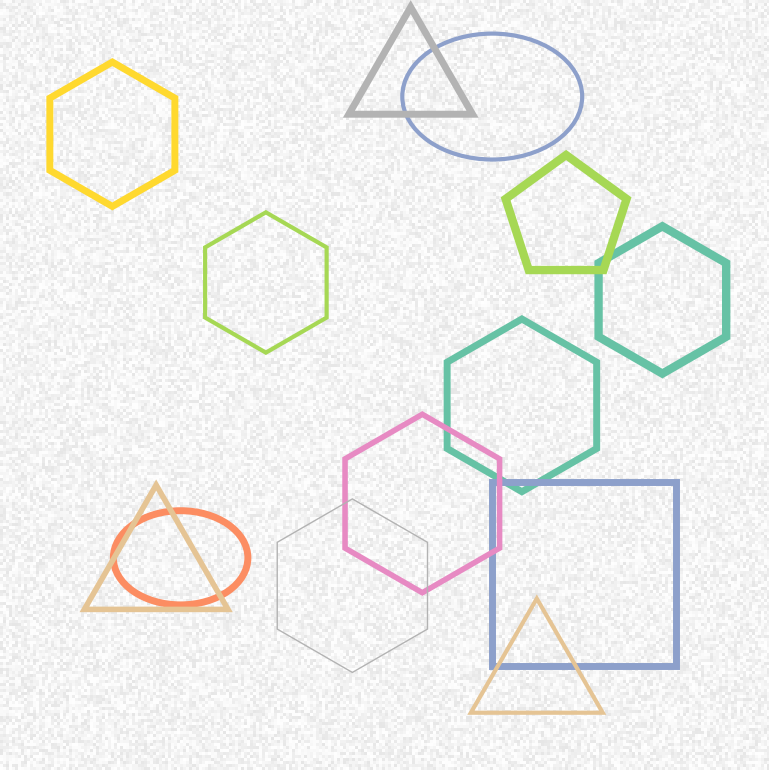[{"shape": "hexagon", "thickness": 2.5, "radius": 0.56, "center": [0.678, 0.474]}, {"shape": "hexagon", "thickness": 3, "radius": 0.48, "center": [0.86, 0.61]}, {"shape": "oval", "thickness": 2.5, "radius": 0.44, "center": [0.235, 0.276]}, {"shape": "oval", "thickness": 1.5, "radius": 0.58, "center": [0.639, 0.875]}, {"shape": "square", "thickness": 2.5, "radius": 0.6, "center": [0.758, 0.255]}, {"shape": "hexagon", "thickness": 2, "radius": 0.58, "center": [0.548, 0.346]}, {"shape": "pentagon", "thickness": 3, "radius": 0.41, "center": [0.735, 0.716]}, {"shape": "hexagon", "thickness": 1.5, "radius": 0.46, "center": [0.345, 0.633]}, {"shape": "hexagon", "thickness": 2.5, "radius": 0.47, "center": [0.146, 0.826]}, {"shape": "triangle", "thickness": 2, "radius": 0.54, "center": [0.203, 0.262]}, {"shape": "triangle", "thickness": 1.5, "radius": 0.49, "center": [0.697, 0.124]}, {"shape": "hexagon", "thickness": 0.5, "radius": 0.56, "center": [0.458, 0.239]}, {"shape": "triangle", "thickness": 2.5, "radius": 0.46, "center": [0.533, 0.898]}]